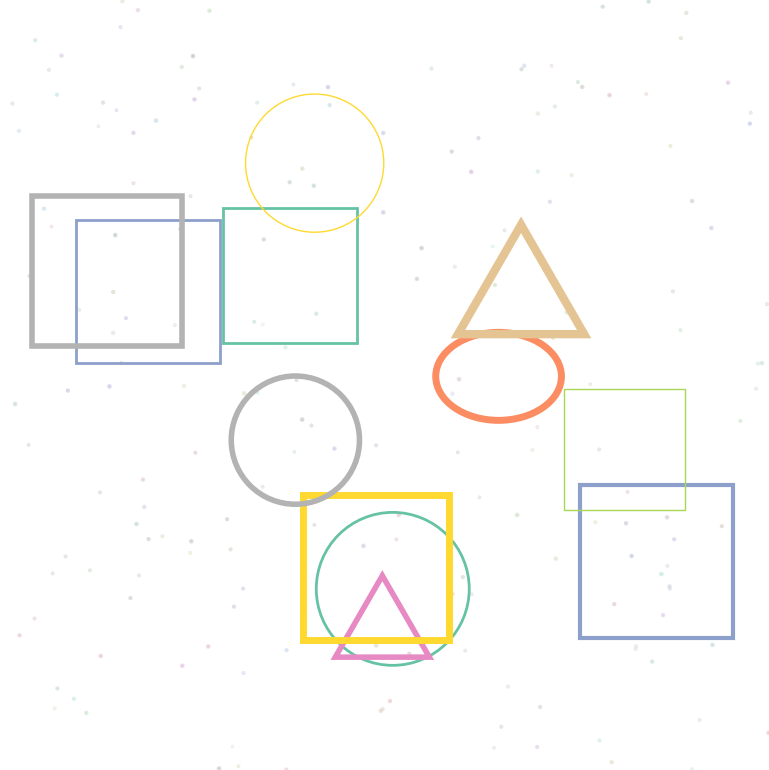[{"shape": "circle", "thickness": 1, "radius": 0.5, "center": [0.51, 0.235]}, {"shape": "square", "thickness": 1, "radius": 0.44, "center": [0.377, 0.642]}, {"shape": "oval", "thickness": 2.5, "radius": 0.41, "center": [0.648, 0.511]}, {"shape": "square", "thickness": 1.5, "radius": 0.5, "center": [0.853, 0.271]}, {"shape": "square", "thickness": 1, "radius": 0.47, "center": [0.192, 0.621]}, {"shape": "triangle", "thickness": 2, "radius": 0.35, "center": [0.497, 0.182]}, {"shape": "square", "thickness": 0.5, "radius": 0.39, "center": [0.811, 0.417]}, {"shape": "square", "thickness": 2.5, "radius": 0.47, "center": [0.489, 0.263]}, {"shape": "circle", "thickness": 0.5, "radius": 0.45, "center": [0.409, 0.788]}, {"shape": "triangle", "thickness": 3, "radius": 0.47, "center": [0.677, 0.613]}, {"shape": "square", "thickness": 2, "radius": 0.49, "center": [0.139, 0.648]}, {"shape": "circle", "thickness": 2, "radius": 0.42, "center": [0.384, 0.428]}]